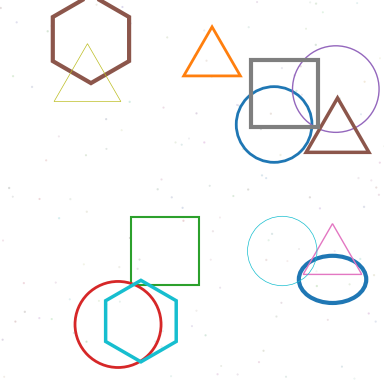[{"shape": "oval", "thickness": 3, "radius": 0.44, "center": [0.864, 0.274]}, {"shape": "circle", "thickness": 2, "radius": 0.49, "center": [0.712, 0.677]}, {"shape": "triangle", "thickness": 2, "radius": 0.42, "center": [0.551, 0.845]}, {"shape": "square", "thickness": 1.5, "radius": 0.44, "center": [0.428, 0.348]}, {"shape": "circle", "thickness": 2, "radius": 0.56, "center": [0.307, 0.157]}, {"shape": "circle", "thickness": 1, "radius": 0.56, "center": [0.872, 0.769]}, {"shape": "hexagon", "thickness": 3, "radius": 0.57, "center": [0.236, 0.899]}, {"shape": "triangle", "thickness": 2.5, "radius": 0.47, "center": [0.877, 0.651]}, {"shape": "triangle", "thickness": 1, "radius": 0.44, "center": [0.864, 0.331]}, {"shape": "square", "thickness": 3, "radius": 0.43, "center": [0.74, 0.757]}, {"shape": "triangle", "thickness": 0.5, "radius": 0.5, "center": [0.227, 0.786]}, {"shape": "circle", "thickness": 0.5, "radius": 0.45, "center": [0.733, 0.348]}, {"shape": "hexagon", "thickness": 2.5, "radius": 0.53, "center": [0.366, 0.166]}]